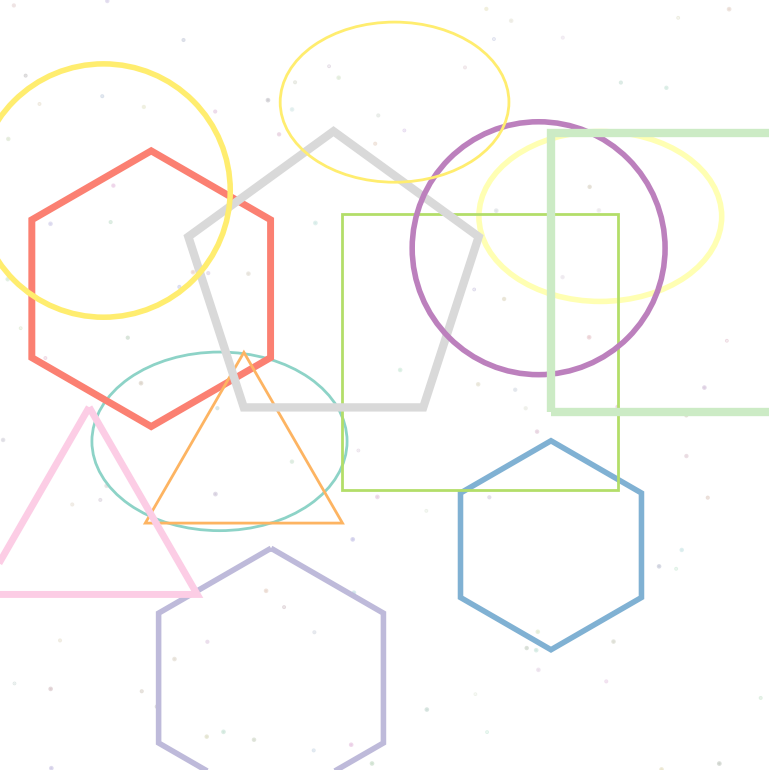[{"shape": "oval", "thickness": 1, "radius": 0.83, "center": [0.285, 0.427]}, {"shape": "oval", "thickness": 2, "radius": 0.79, "center": [0.78, 0.719]}, {"shape": "hexagon", "thickness": 2, "radius": 0.84, "center": [0.352, 0.119]}, {"shape": "hexagon", "thickness": 2.5, "radius": 0.9, "center": [0.196, 0.625]}, {"shape": "hexagon", "thickness": 2, "radius": 0.68, "center": [0.716, 0.292]}, {"shape": "triangle", "thickness": 1, "radius": 0.74, "center": [0.317, 0.395]}, {"shape": "square", "thickness": 1, "radius": 0.9, "center": [0.623, 0.543]}, {"shape": "triangle", "thickness": 2.5, "radius": 0.81, "center": [0.116, 0.309]}, {"shape": "pentagon", "thickness": 3, "radius": 0.99, "center": [0.433, 0.631]}, {"shape": "circle", "thickness": 2, "radius": 0.82, "center": [0.7, 0.678]}, {"shape": "square", "thickness": 3, "radius": 0.9, "center": [0.897, 0.646]}, {"shape": "circle", "thickness": 2, "radius": 0.82, "center": [0.134, 0.753]}, {"shape": "oval", "thickness": 1, "radius": 0.74, "center": [0.512, 0.867]}]